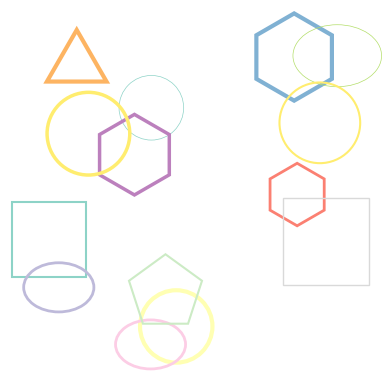[{"shape": "circle", "thickness": 0.5, "radius": 0.42, "center": [0.393, 0.72]}, {"shape": "square", "thickness": 1.5, "radius": 0.48, "center": [0.128, 0.378]}, {"shape": "circle", "thickness": 3, "radius": 0.47, "center": [0.458, 0.152]}, {"shape": "oval", "thickness": 2, "radius": 0.46, "center": [0.153, 0.254]}, {"shape": "hexagon", "thickness": 2, "radius": 0.41, "center": [0.772, 0.495]}, {"shape": "hexagon", "thickness": 3, "radius": 0.57, "center": [0.764, 0.852]}, {"shape": "triangle", "thickness": 3, "radius": 0.45, "center": [0.199, 0.833]}, {"shape": "oval", "thickness": 0.5, "radius": 0.58, "center": [0.876, 0.855]}, {"shape": "oval", "thickness": 2, "radius": 0.45, "center": [0.391, 0.105]}, {"shape": "square", "thickness": 1, "radius": 0.56, "center": [0.846, 0.372]}, {"shape": "hexagon", "thickness": 2.5, "radius": 0.52, "center": [0.349, 0.598]}, {"shape": "pentagon", "thickness": 1.5, "radius": 0.5, "center": [0.43, 0.24]}, {"shape": "circle", "thickness": 2.5, "radius": 0.54, "center": [0.23, 0.653]}, {"shape": "circle", "thickness": 1.5, "radius": 0.52, "center": [0.831, 0.681]}]